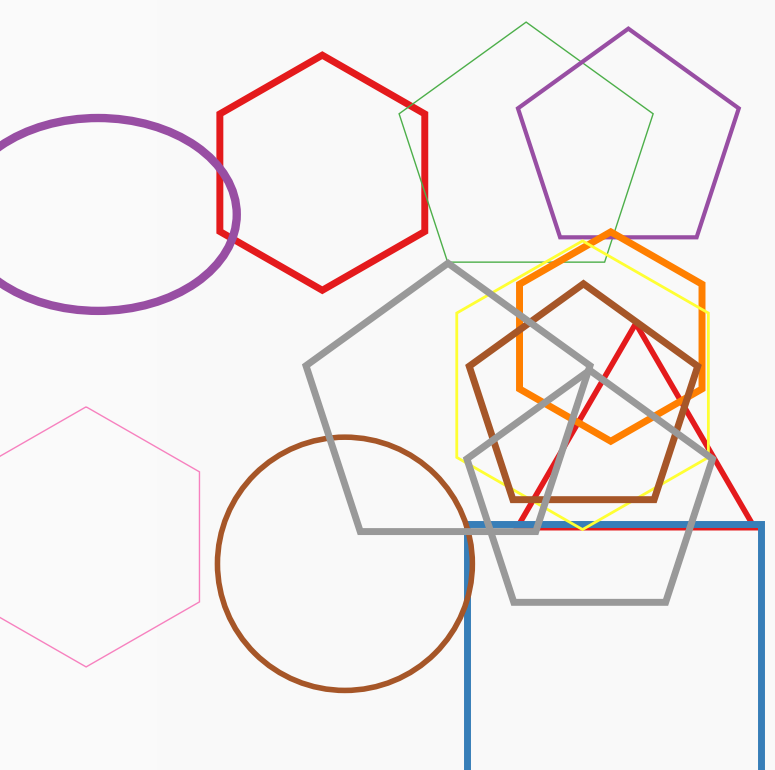[{"shape": "hexagon", "thickness": 2.5, "radius": 0.76, "center": [0.416, 0.776]}, {"shape": "triangle", "thickness": 2, "radius": 0.88, "center": [0.82, 0.403]}, {"shape": "square", "thickness": 2.5, "radius": 0.95, "center": [0.793, 0.13]}, {"shape": "pentagon", "thickness": 0.5, "radius": 0.86, "center": [0.679, 0.799]}, {"shape": "pentagon", "thickness": 1.5, "radius": 0.75, "center": [0.811, 0.813]}, {"shape": "oval", "thickness": 3, "radius": 0.89, "center": [0.127, 0.721]}, {"shape": "hexagon", "thickness": 2.5, "radius": 0.68, "center": [0.788, 0.563]}, {"shape": "hexagon", "thickness": 1, "radius": 0.94, "center": [0.752, 0.5]}, {"shape": "pentagon", "thickness": 2.5, "radius": 0.77, "center": [0.753, 0.476]}, {"shape": "circle", "thickness": 2, "radius": 0.82, "center": [0.445, 0.268]}, {"shape": "hexagon", "thickness": 0.5, "radius": 0.84, "center": [0.111, 0.303]}, {"shape": "pentagon", "thickness": 2.5, "radius": 0.83, "center": [0.761, 0.353]}, {"shape": "pentagon", "thickness": 2.5, "radius": 0.96, "center": [0.578, 0.466]}]